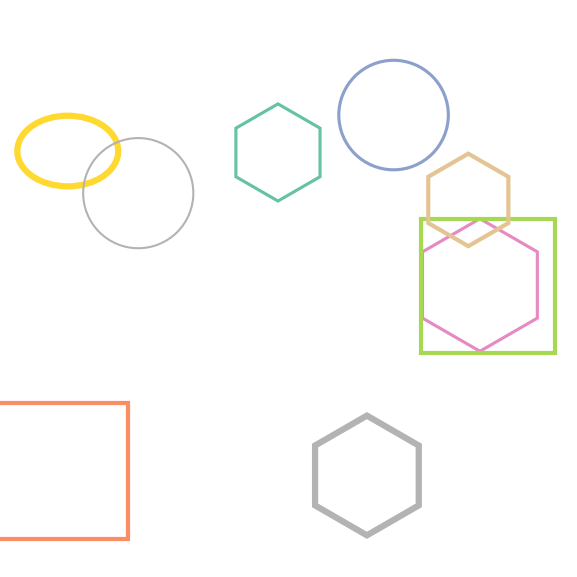[{"shape": "hexagon", "thickness": 1.5, "radius": 0.42, "center": [0.481, 0.735]}, {"shape": "square", "thickness": 2, "radius": 0.59, "center": [0.104, 0.183]}, {"shape": "circle", "thickness": 1.5, "radius": 0.47, "center": [0.682, 0.8]}, {"shape": "hexagon", "thickness": 1.5, "radius": 0.57, "center": [0.831, 0.506]}, {"shape": "square", "thickness": 2, "radius": 0.58, "center": [0.846, 0.504]}, {"shape": "oval", "thickness": 3, "radius": 0.44, "center": [0.117, 0.738]}, {"shape": "hexagon", "thickness": 2, "radius": 0.4, "center": [0.811, 0.653]}, {"shape": "circle", "thickness": 1, "radius": 0.48, "center": [0.239, 0.665]}, {"shape": "hexagon", "thickness": 3, "radius": 0.52, "center": [0.635, 0.176]}]